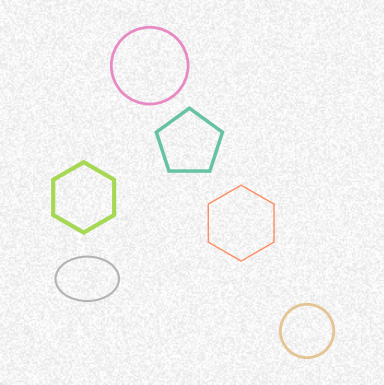[{"shape": "pentagon", "thickness": 2.5, "radius": 0.45, "center": [0.492, 0.629]}, {"shape": "hexagon", "thickness": 1, "radius": 0.49, "center": [0.626, 0.42]}, {"shape": "circle", "thickness": 2, "radius": 0.5, "center": [0.389, 0.829]}, {"shape": "hexagon", "thickness": 3, "radius": 0.46, "center": [0.217, 0.487]}, {"shape": "circle", "thickness": 2, "radius": 0.35, "center": [0.798, 0.14]}, {"shape": "oval", "thickness": 1.5, "radius": 0.41, "center": [0.227, 0.276]}]